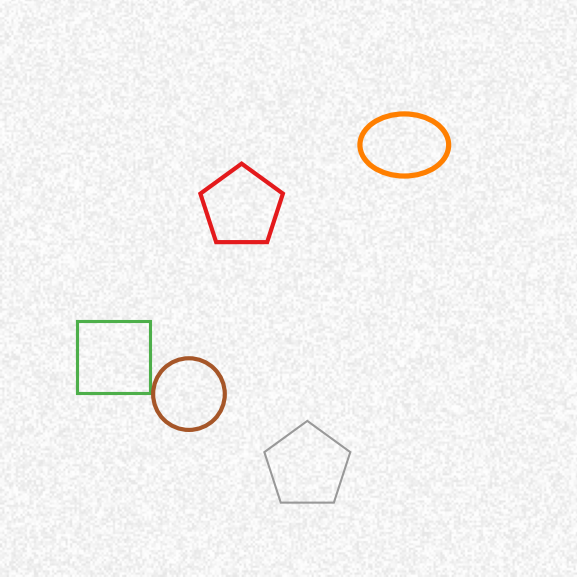[{"shape": "pentagon", "thickness": 2, "radius": 0.38, "center": [0.418, 0.641]}, {"shape": "square", "thickness": 1.5, "radius": 0.31, "center": [0.197, 0.381]}, {"shape": "oval", "thickness": 2.5, "radius": 0.38, "center": [0.7, 0.748]}, {"shape": "circle", "thickness": 2, "radius": 0.31, "center": [0.327, 0.317]}, {"shape": "pentagon", "thickness": 1, "radius": 0.39, "center": [0.532, 0.192]}]